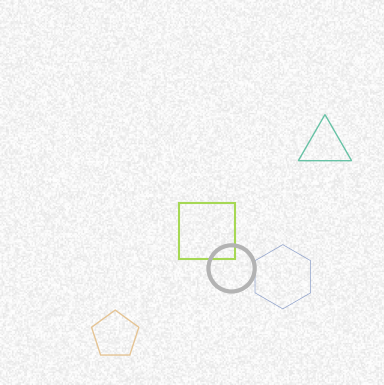[{"shape": "triangle", "thickness": 1, "radius": 0.4, "center": [0.844, 0.623]}, {"shape": "hexagon", "thickness": 0.5, "radius": 0.42, "center": [0.735, 0.281]}, {"shape": "square", "thickness": 1.5, "radius": 0.36, "center": [0.538, 0.4]}, {"shape": "pentagon", "thickness": 1, "radius": 0.32, "center": [0.299, 0.13]}, {"shape": "circle", "thickness": 3, "radius": 0.3, "center": [0.602, 0.303]}]